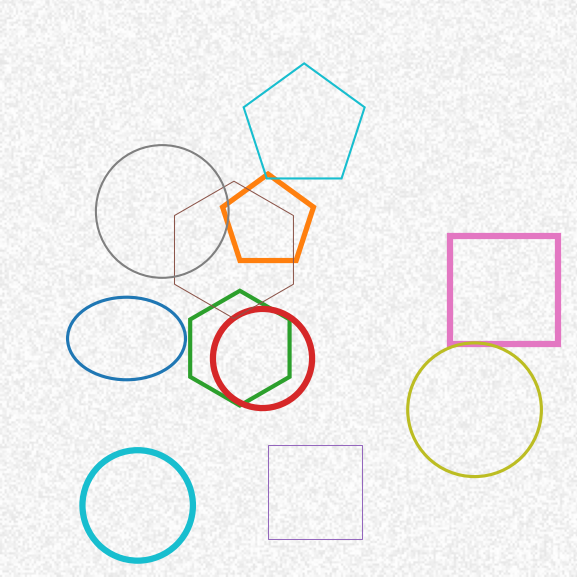[{"shape": "oval", "thickness": 1.5, "radius": 0.51, "center": [0.219, 0.413]}, {"shape": "pentagon", "thickness": 2.5, "radius": 0.41, "center": [0.464, 0.615]}, {"shape": "hexagon", "thickness": 2, "radius": 0.5, "center": [0.415, 0.396]}, {"shape": "circle", "thickness": 3, "radius": 0.43, "center": [0.455, 0.378]}, {"shape": "square", "thickness": 0.5, "radius": 0.41, "center": [0.546, 0.147]}, {"shape": "hexagon", "thickness": 0.5, "radius": 0.59, "center": [0.405, 0.566]}, {"shape": "square", "thickness": 3, "radius": 0.47, "center": [0.872, 0.497]}, {"shape": "circle", "thickness": 1, "radius": 0.57, "center": [0.281, 0.633]}, {"shape": "circle", "thickness": 1.5, "radius": 0.58, "center": [0.822, 0.29]}, {"shape": "circle", "thickness": 3, "radius": 0.48, "center": [0.238, 0.124]}, {"shape": "pentagon", "thickness": 1, "radius": 0.55, "center": [0.527, 0.779]}]